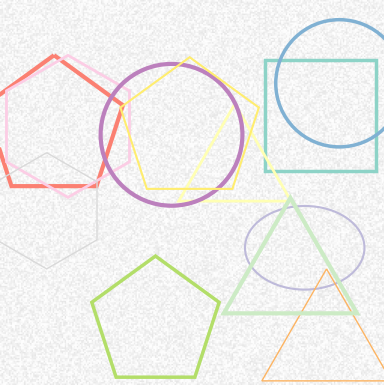[{"shape": "square", "thickness": 2.5, "radius": 0.72, "center": [0.832, 0.699]}, {"shape": "triangle", "thickness": 2, "radius": 0.84, "center": [0.61, 0.562]}, {"shape": "oval", "thickness": 1.5, "radius": 0.78, "center": [0.792, 0.356]}, {"shape": "pentagon", "thickness": 3, "radius": 0.94, "center": [0.14, 0.669]}, {"shape": "circle", "thickness": 2.5, "radius": 0.83, "center": [0.881, 0.784]}, {"shape": "triangle", "thickness": 1, "radius": 0.97, "center": [0.848, 0.108]}, {"shape": "pentagon", "thickness": 2.5, "radius": 0.87, "center": [0.404, 0.161]}, {"shape": "hexagon", "thickness": 2, "radius": 0.92, "center": [0.177, 0.672]}, {"shape": "hexagon", "thickness": 1, "radius": 0.75, "center": [0.121, 0.453]}, {"shape": "circle", "thickness": 3, "radius": 0.92, "center": [0.446, 0.65]}, {"shape": "triangle", "thickness": 3, "radius": 1.0, "center": [0.754, 0.286]}, {"shape": "pentagon", "thickness": 1.5, "radius": 0.95, "center": [0.493, 0.662]}]